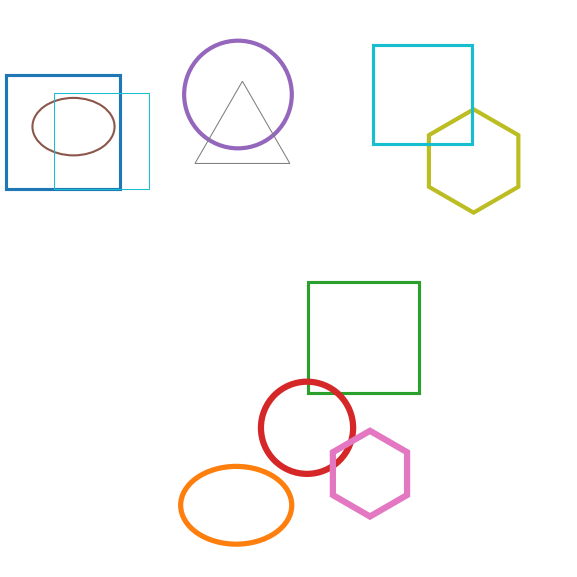[{"shape": "square", "thickness": 1.5, "radius": 0.5, "center": [0.109, 0.771]}, {"shape": "oval", "thickness": 2.5, "radius": 0.48, "center": [0.409, 0.124]}, {"shape": "square", "thickness": 1.5, "radius": 0.48, "center": [0.629, 0.414]}, {"shape": "circle", "thickness": 3, "radius": 0.4, "center": [0.532, 0.258]}, {"shape": "circle", "thickness": 2, "radius": 0.47, "center": [0.412, 0.835]}, {"shape": "oval", "thickness": 1, "radius": 0.36, "center": [0.127, 0.78]}, {"shape": "hexagon", "thickness": 3, "radius": 0.37, "center": [0.641, 0.179]}, {"shape": "triangle", "thickness": 0.5, "radius": 0.47, "center": [0.42, 0.764]}, {"shape": "hexagon", "thickness": 2, "radius": 0.45, "center": [0.82, 0.72]}, {"shape": "square", "thickness": 1.5, "radius": 0.43, "center": [0.732, 0.835]}, {"shape": "square", "thickness": 0.5, "radius": 0.41, "center": [0.176, 0.755]}]